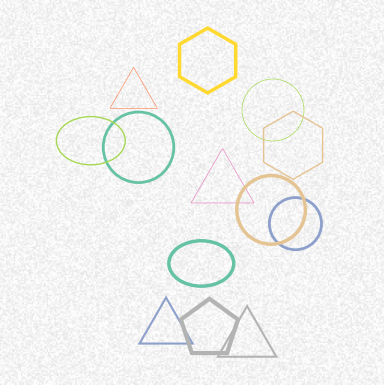[{"shape": "circle", "thickness": 2, "radius": 0.46, "center": [0.36, 0.617]}, {"shape": "oval", "thickness": 2.5, "radius": 0.42, "center": [0.523, 0.316]}, {"shape": "triangle", "thickness": 0.5, "radius": 0.36, "center": [0.347, 0.754]}, {"shape": "circle", "thickness": 2, "radius": 0.34, "center": [0.767, 0.419]}, {"shape": "triangle", "thickness": 1.5, "radius": 0.4, "center": [0.431, 0.147]}, {"shape": "triangle", "thickness": 0.5, "radius": 0.47, "center": [0.578, 0.52]}, {"shape": "oval", "thickness": 1, "radius": 0.45, "center": [0.236, 0.635]}, {"shape": "circle", "thickness": 0.5, "radius": 0.4, "center": [0.709, 0.714]}, {"shape": "hexagon", "thickness": 2.5, "radius": 0.42, "center": [0.539, 0.843]}, {"shape": "circle", "thickness": 2.5, "radius": 0.45, "center": [0.704, 0.455]}, {"shape": "hexagon", "thickness": 1, "radius": 0.44, "center": [0.761, 0.623]}, {"shape": "triangle", "thickness": 1.5, "radius": 0.44, "center": [0.642, 0.117]}, {"shape": "pentagon", "thickness": 3, "radius": 0.39, "center": [0.544, 0.146]}]